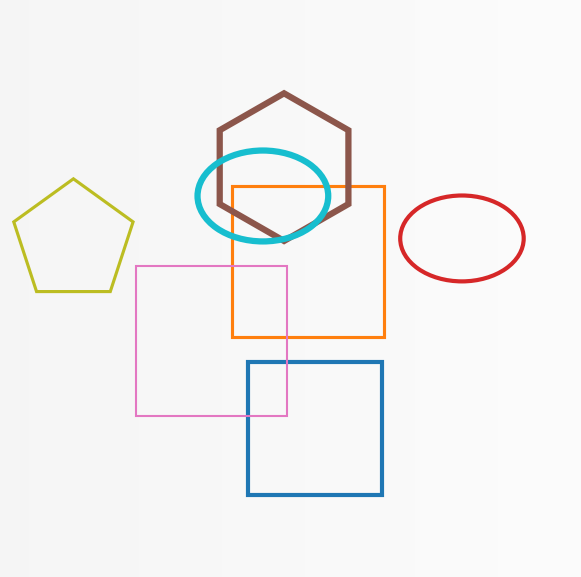[{"shape": "square", "thickness": 2, "radius": 0.58, "center": [0.542, 0.257]}, {"shape": "square", "thickness": 1.5, "radius": 0.65, "center": [0.529, 0.547]}, {"shape": "oval", "thickness": 2, "radius": 0.53, "center": [0.795, 0.586]}, {"shape": "hexagon", "thickness": 3, "radius": 0.64, "center": [0.489, 0.71]}, {"shape": "square", "thickness": 1, "radius": 0.65, "center": [0.364, 0.409]}, {"shape": "pentagon", "thickness": 1.5, "radius": 0.54, "center": [0.126, 0.582]}, {"shape": "oval", "thickness": 3, "radius": 0.56, "center": [0.452, 0.66]}]